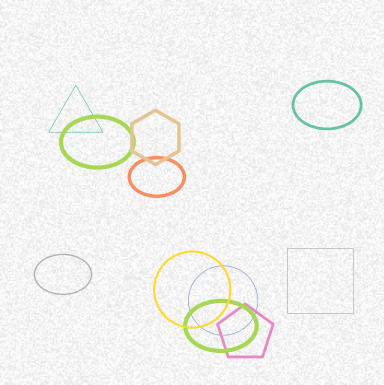[{"shape": "triangle", "thickness": 0.5, "radius": 0.41, "center": [0.197, 0.697]}, {"shape": "oval", "thickness": 2, "radius": 0.44, "center": [0.85, 0.727]}, {"shape": "oval", "thickness": 2.5, "radius": 0.36, "center": [0.407, 0.54]}, {"shape": "circle", "thickness": 0.5, "radius": 0.45, "center": [0.579, 0.219]}, {"shape": "pentagon", "thickness": 2, "radius": 0.38, "center": [0.637, 0.134]}, {"shape": "oval", "thickness": 3, "radius": 0.46, "center": [0.574, 0.154]}, {"shape": "oval", "thickness": 3, "radius": 0.47, "center": [0.253, 0.631]}, {"shape": "circle", "thickness": 1.5, "radius": 0.49, "center": [0.499, 0.248]}, {"shape": "hexagon", "thickness": 2.5, "radius": 0.35, "center": [0.404, 0.643]}, {"shape": "oval", "thickness": 1, "radius": 0.37, "center": [0.164, 0.287]}, {"shape": "square", "thickness": 0.5, "radius": 0.42, "center": [0.831, 0.271]}]